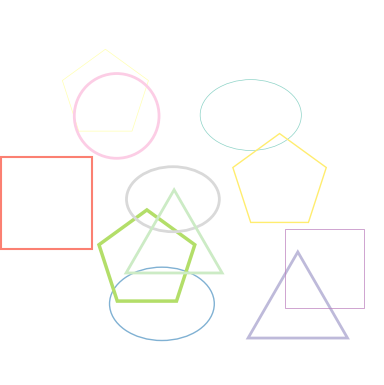[{"shape": "oval", "thickness": 0.5, "radius": 0.66, "center": [0.651, 0.701]}, {"shape": "pentagon", "thickness": 0.5, "radius": 0.59, "center": [0.274, 0.755]}, {"shape": "triangle", "thickness": 2, "radius": 0.75, "center": [0.774, 0.197]}, {"shape": "square", "thickness": 1.5, "radius": 0.59, "center": [0.121, 0.473]}, {"shape": "oval", "thickness": 1, "radius": 0.68, "center": [0.421, 0.211]}, {"shape": "pentagon", "thickness": 2.5, "radius": 0.65, "center": [0.382, 0.324]}, {"shape": "circle", "thickness": 2, "radius": 0.55, "center": [0.303, 0.699]}, {"shape": "oval", "thickness": 2, "radius": 0.6, "center": [0.449, 0.483]}, {"shape": "square", "thickness": 0.5, "radius": 0.51, "center": [0.843, 0.304]}, {"shape": "triangle", "thickness": 2, "radius": 0.72, "center": [0.452, 0.363]}, {"shape": "pentagon", "thickness": 1, "radius": 0.64, "center": [0.726, 0.525]}]